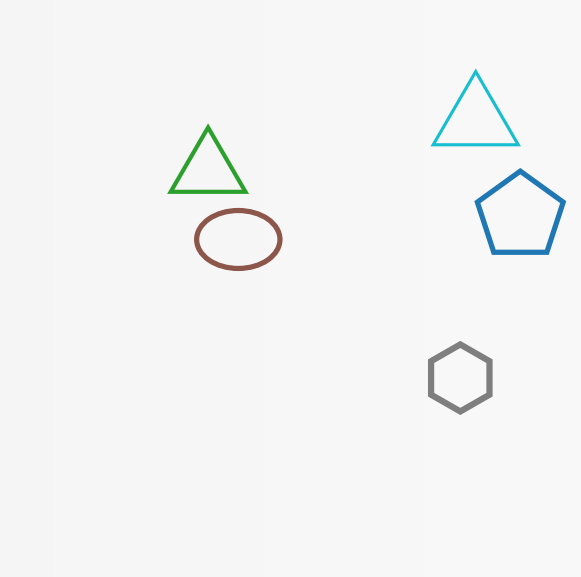[{"shape": "pentagon", "thickness": 2.5, "radius": 0.39, "center": [0.895, 0.625]}, {"shape": "triangle", "thickness": 2, "radius": 0.37, "center": [0.358, 0.704]}, {"shape": "oval", "thickness": 2.5, "radius": 0.36, "center": [0.41, 0.584]}, {"shape": "hexagon", "thickness": 3, "radius": 0.29, "center": [0.792, 0.345]}, {"shape": "triangle", "thickness": 1.5, "radius": 0.42, "center": [0.818, 0.791]}]